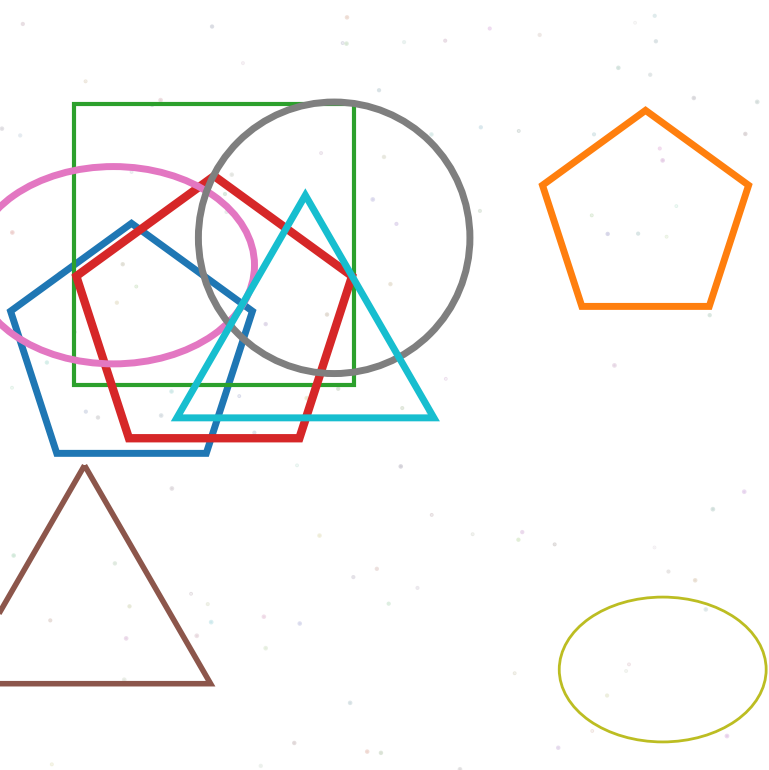[{"shape": "pentagon", "thickness": 2.5, "radius": 0.83, "center": [0.171, 0.545]}, {"shape": "pentagon", "thickness": 2.5, "radius": 0.7, "center": [0.838, 0.716]}, {"shape": "square", "thickness": 1.5, "radius": 0.91, "center": [0.278, 0.683]}, {"shape": "pentagon", "thickness": 3, "radius": 0.94, "center": [0.278, 0.583]}, {"shape": "triangle", "thickness": 2, "radius": 0.95, "center": [0.11, 0.207]}, {"shape": "oval", "thickness": 2.5, "radius": 0.92, "center": [0.147, 0.656]}, {"shape": "circle", "thickness": 2.5, "radius": 0.88, "center": [0.434, 0.691]}, {"shape": "oval", "thickness": 1, "radius": 0.67, "center": [0.861, 0.131]}, {"shape": "triangle", "thickness": 2.5, "radius": 0.96, "center": [0.397, 0.554]}]